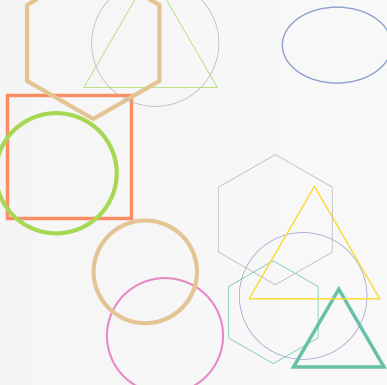[{"shape": "triangle", "thickness": 2.5, "radius": 0.67, "center": [0.874, 0.114]}, {"shape": "hexagon", "thickness": 0.5, "radius": 0.67, "center": [0.705, 0.189]}, {"shape": "square", "thickness": 2.5, "radius": 0.8, "center": [0.179, 0.594]}, {"shape": "oval", "thickness": 1, "radius": 0.7, "center": [0.869, 0.883]}, {"shape": "circle", "thickness": 0.5, "radius": 0.82, "center": [0.782, 0.231]}, {"shape": "circle", "thickness": 1.5, "radius": 0.75, "center": [0.426, 0.128]}, {"shape": "triangle", "thickness": 0.5, "radius": 1.0, "center": [0.389, 0.872]}, {"shape": "circle", "thickness": 3, "radius": 0.78, "center": [0.145, 0.55]}, {"shape": "triangle", "thickness": 1, "radius": 0.97, "center": [0.812, 0.321]}, {"shape": "circle", "thickness": 3, "radius": 0.67, "center": [0.375, 0.294]}, {"shape": "hexagon", "thickness": 3, "radius": 0.99, "center": [0.241, 0.888]}, {"shape": "hexagon", "thickness": 0.5, "radius": 0.85, "center": [0.711, 0.429]}, {"shape": "circle", "thickness": 0.5, "radius": 0.82, "center": [0.401, 0.888]}]